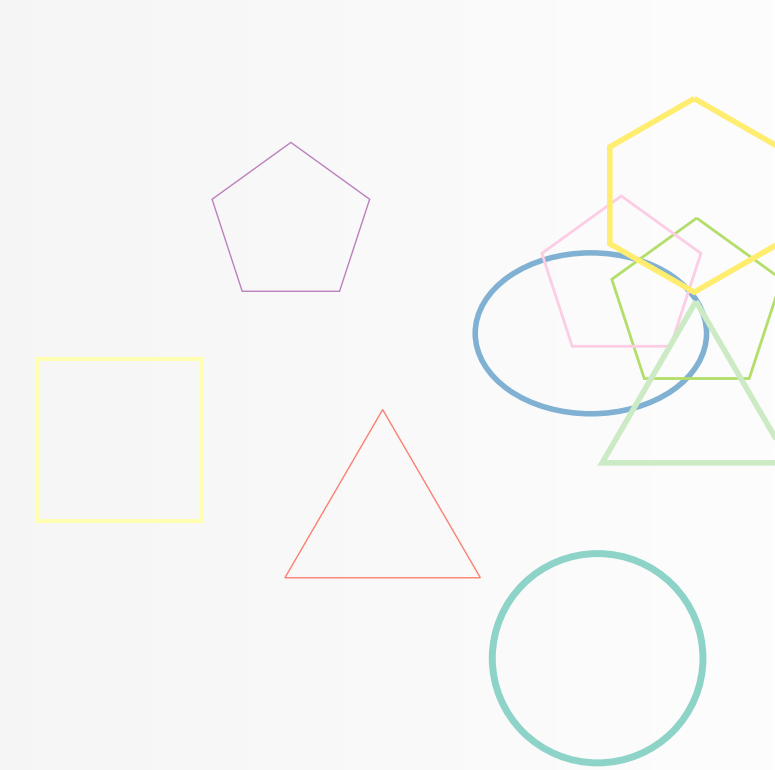[{"shape": "circle", "thickness": 2.5, "radius": 0.68, "center": [0.771, 0.145]}, {"shape": "square", "thickness": 1.5, "radius": 0.53, "center": [0.153, 0.429]}, {"shape": "triangle", "thickness": 0.5, "radius": 0.73, "center": [0.494, 0.322]}, {"shape": "oval", "thickness": 2, "radius": 0.75, "center": [0.762, 0.567]}, {"shape": "pentagon", "thickness": 1, "radius": 0.58, "center": [0.899, 0.602]}, {"shape": "pentagon", "thickness": 1, "radius": 0.54, "center": [0.802, 0.638]}, {"shape": "pentagon", "thickness": 0.5, "radius": 0.53, "center": [0.375, 0.708]}, {"shape": "triangle", "thickness": 2, "radius": 0.7, "center": [0.898, 0.469]}, {"shape": "hexagon", "thickness": 2, "radius": 0.63, "center": [0.896, 0.746]}]